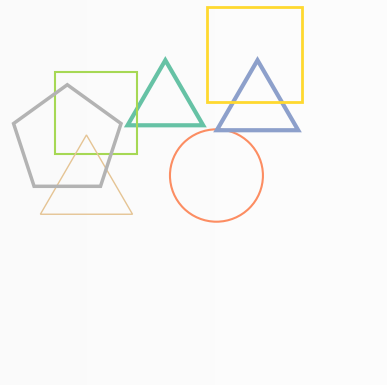[{"shape": "triangle", "thickness": 3, "radius": 0.56, "center": [0.427, 0.731]}, {"shape": "circle", "thickness": 1.5, "radius": 0.6, "center": [0.559, 0.544]}, {"shape": "triangle", "thickness": 3, "radius": 0.61, "center": [0.665, 0.722]}, {"shape": "square", "thickness": 1.5, "radius": 0.53, "center": [0.247, 0.706]}, {"shape": "square", "thickness": 2, "radius": 0.61, "center": [0.656, 0.858]}, {"shape": "triangle", "thickness": 1, "radius": 0.69, "center": [0.223, 0.512]}, {"shape": "pentagon", "thickness": 2.5, "radius": 0.73, "center": [0.174, 0.634]}]